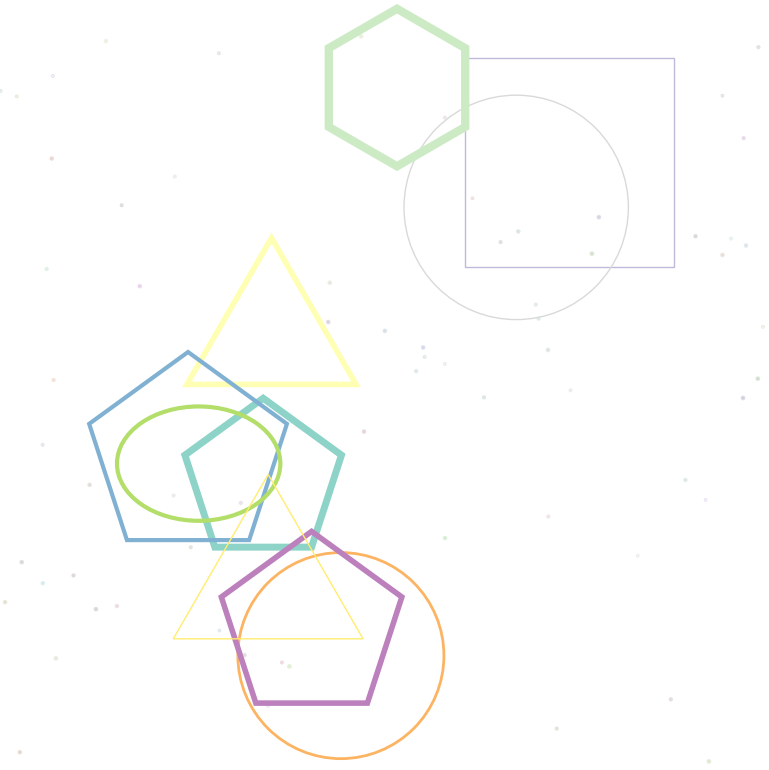[{"shape": "pentagon", "thickness": 2.5, "radius": 0.53, "center": [0.342, 0.376]}, {"shape": "triangle", "thickness": 2, "radius": 0.63, "center": [0.353, 0.564]}, {"shape": "square", "thickness": 0.5, "radius": 0.68, "center": [0.739, 0.789]}, {"shape": "pentagon", "thickness": 1.5, "radius": 0.68, "center": [0.244, 0.408]}, {"shape": "circle", "thickness": 1, "radius": 0.67, "center": [0.443, 0.149]}, {"shape": "oval", "thickness": 1.5, "radius": 0.53, "center": [0.258, 0.398]}, {"shape": "circle", "thickness": 0.5, "radius": 0.73, "center": [0.67, 0.731]}, {"shape": "pentagon", "thickness": 2, "radius": 0.62, "center": [0.405, 0.187]}, {"shape": "hexagon", "thickness": 3, "radius": 0.51, "center": [0.516, 0.886]}, {"shape": "triangle", "thickness": 0.5, "radius": 0.71, "center": [0.348, 0.242]}]